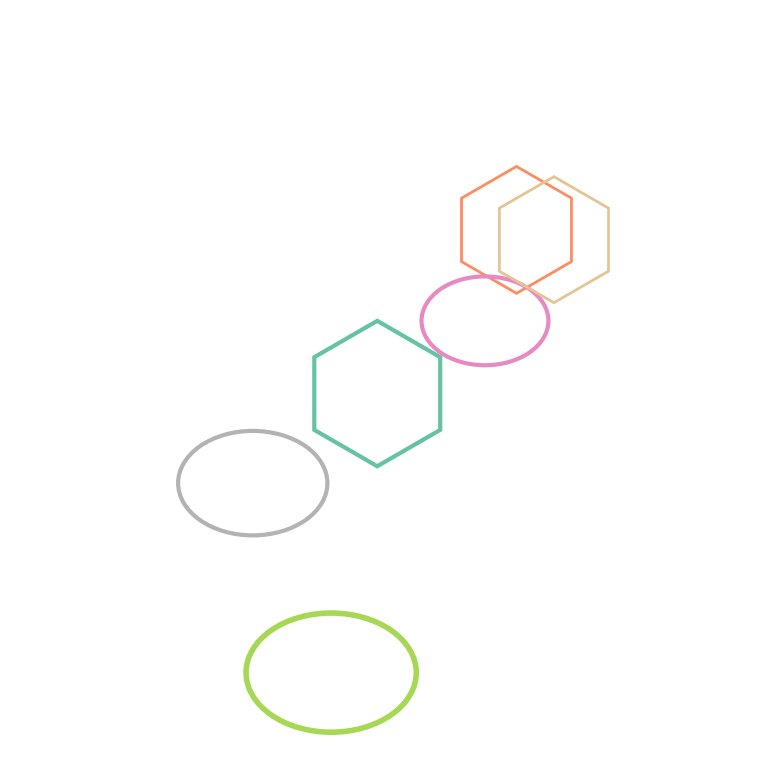[{"shape": "hexagon", "thickness": 1.5, "radius": 0.47, "center": [0.49, 0.489]}, {"shape": "hexagon", "thickness": 1, "radius": 0.41, "center": [0.671, 0.701]}, {"shape": "oval", "thickness": 1.5, "radius": 0.41, "center": [0.63, 0.583]}, {"shape": "oval", "thickness": 2, "radius": 0.55, "center": [0.43, 0.126]}, {"shape": "hexagon", "thickness": 1, "radius": 0.41, "center": [0.719, 0.689]}, {"shape": "oval", "thickness": 1.5, "radius": 0.48, "center": [0.328, 0.373]}]